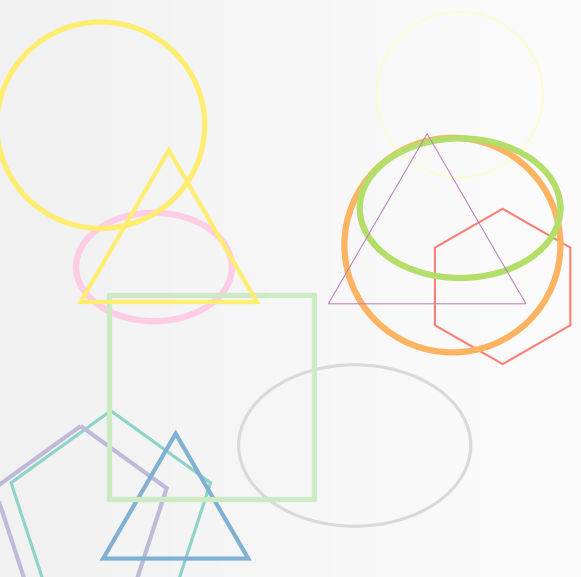[{"shape": "pentagon", "thickness": 1.5, "radius": 0.9, "center": [0.191, 0.107]}, {"shape": "circle", "thickness": 0.5, "radius": 0.72, "center": [0.791, 0.835]}, {"shape": "pentagon", "thickness": 2, "radius": 0.78, "center": [0.139, 0.106]}, {"shape": "hexagon", "thickness": 1, "radius": 0.67, "center": [0.865, 0.503]}, {"shape": "triangle", "thickness": 2, "radius": 0.72, "center": [0.302, 0.104]}, {"shape": "circle", "thickness": 3, "radius": 0.93, "center": [0.778, 0.575]}, {"shape": "oval", "thickness": 3, "radius": 0.86, "center": [0.792, 0.639]}, {"shape": "oval", "thickness": 3, "radius": 0.67, "center": [0.265, 0.537]}, {"shape": "oval", "thickness": 1.5, "radius": 1.0, "center": [0.61, 0.228]}, {"shape": "triangle", "thickness": 0.5, "radius": 0.98, "center": [0.735, 0.571]}, {"shape": "square", "thickness": 2.5, "radius": 0.88, "center": [0.364, 0.311]}, {"shape": "circle", "thickness": 2.5, "radius": 0.89, "center": [0.173, 0.782]}, {"shape": "triangle", "thickness": 2, "radius": 0.88, "center": [0.29, 0.564]}]